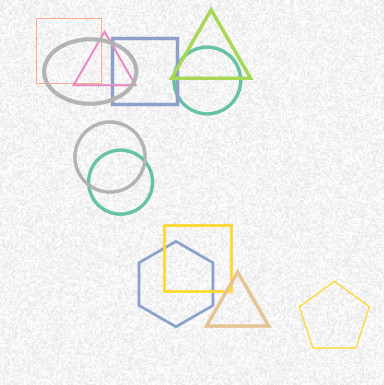[{"shape": "circle", "thickness": 2.5, "radius": 0.43, "center": [0.538, 0.791]}, {"shape": "circle", "thickness": 2.5, "radius": 0.42, "center": [0.313, 0.527]}, {"shape": "square", "thickness": 0.5, "radius": 0.42, "center": [0.177, 0.87]}, {"shape": "hexagon", "thickness": 2, "radius": 0.55, "center": [0.457, 0.262]}, {"shape": "square", "thickness": 2.5, "radius": 0.43, "center": [0.375, 0.815]}, {"shape": "triangle", "thickness": 1.5, "radius": 0.46, "center": [0.272, 0.825]}, {"shape": "triangle", "thickness": 2.5, "radius": 0.59, "center": [0.548, 0.856]}, {"shape": "square", "thickness": 2, "radius": 0.43, "center": [0.512, 0.33]}, {"shape": "pentagon", "thickness": 1, "radius": 0.48, "center": [0.868, 0.174]}, {"shape": "triangle", "thickness": 2.5, "radius": 0.47, "center": [0.617, 0.2]}, {"shape": "oval", "thickness": 3, "radius": 0.6, "center": [0.234, 0.814]}, {"shape": "circle", "thickness": 2.5, "radius": 0.46, "center": [0.286, 0.592]}]